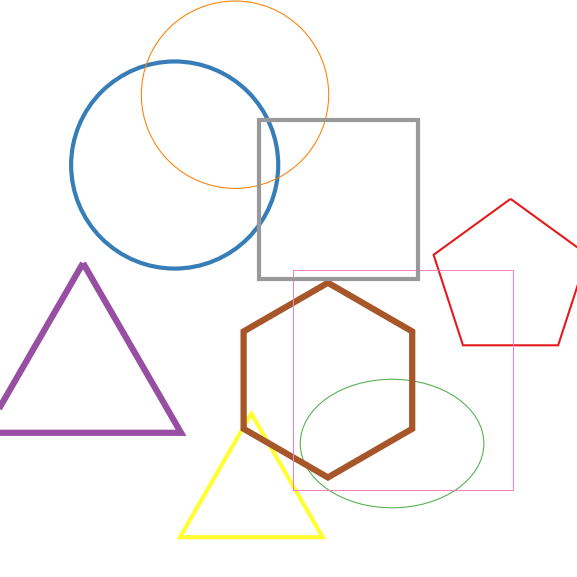[{"shape": "pentagon", "thickness": 1, "radius": 0.7, "center": [0.884, 0.515]}, {"shape": "circle", "thickness": 2, "radius": 0.9, "center": [0.302, 0.713]}, {"shape": "oval", "thickness": 0.5, "radius": 0.79, "center": [0.679, 0.231]}, {"shape": "triangle", "thickness": 3, "radius": 0.98, "center": [0.144, 0.348]}, {"shape": "circle", "thickness": 0.5, "radius": 0.81, "center": [0.407, 0.835]}, {"shape": "triangle", "thickness": 2, "radius": 0.71, "center": [0.435, 0.14]}, {"shape": "hexagon", "thickness": 3, "radius": 0.84, "center": [0.568, 0.341]}, {"shape": "square", "thickness": 0.5, "radius": 0.95, "center": [0.698, 0.341]}, {"shape": "square", "thickness": 2, "radius": 0.69, "center": [0.586, 0.653]}]